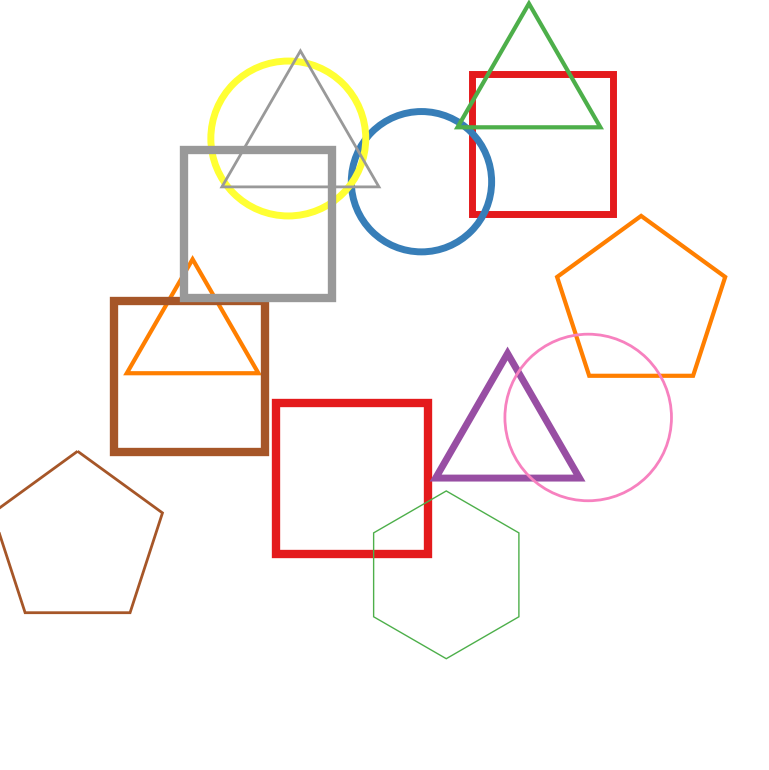[{"shape": "square", "thickness": 3, "radius": 0.49, "center": [0.457, 0.378]}, {"shape": "square", "thickness": 2.5, "radius": 0.46, "center": [0.705, 0.813]}, {"shape": "circle", "thickness": 2.5, "radius": 0.46, "center": [0.547, 0.764]}, {"shape": "triangle", "thickness": 1.5, "radius": 0.54, "center": [0.687, 0.888]}, {"shape": "hexagon", "thickness": 0.5, "radius": 0.54, "center": [0.58, 0.253]}, {"shape": "triangle", "thickness": 2.5, "radius": 0.54, "center": [0.659, 0.433]}, {"shape": "triangle", "thickness": 1.5, "radius": 0.49, "center": [0.25, 0.565]}, {"shape": "pentagon", "thickness": 1.5, "radius": 0.57, "center": [0.833, 0.605]}, {"shape": "circle", "thickness": 2.5, "radius": 0.5, "center": [0.374, 0.82]}, {"shape": "pentagon", "thickness": 1, "radius": 0.58, "center": [0.101, 0.298]}, {"shape": "square", "thickness": 3, "radius": 0.49, "center": [0.246, 0.511]}, {"shape": "circle", "thickness": 1, "radius": 0.54, "center": [0.764, 0.458]}, {"shape": "square", "thickness": 3, "radius": 0.48, "center": [0.335, 0.709]}, {"shape": "triangle", "thickness": 1, "radius": 0.59, "center": [0.39, 0.816]}]